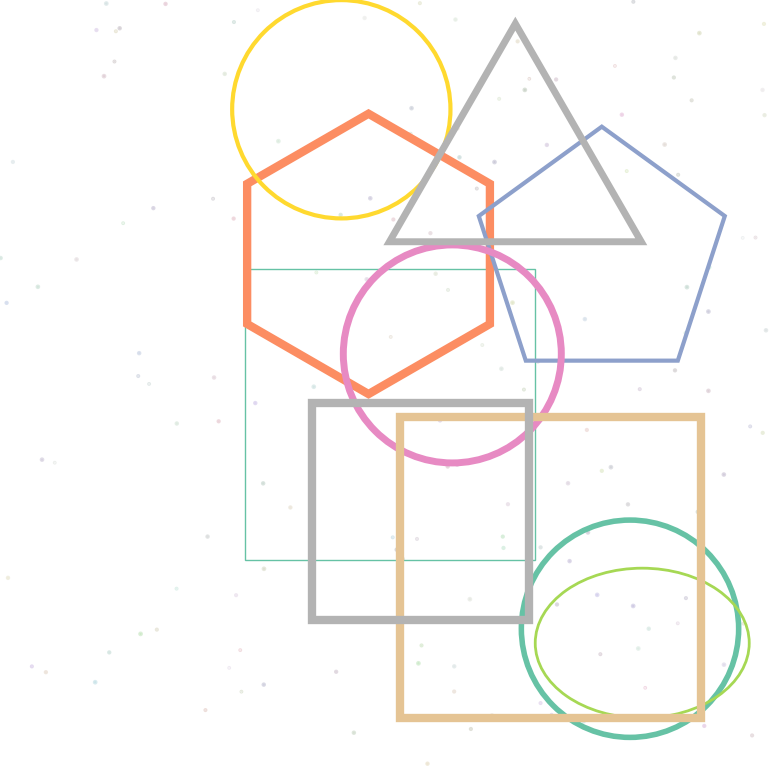[{"shape": "square", "thickness": 0.5, "radius": 0.94, "center": [0.506, 0.462]}, {"shape": "circle", "thickness": 2, "radius": 0.71, "center": [0.818, 0.183]}, {"shape": "hexagon", "thickness": 3, "radius": 0.91, "center": [0.479, 0.67]}, {"shape": "pentagon", "thickness": 1.5, "radius": 0.84, "center": [0.782, 0.668]}, {"shape": "circle", "thickness": 2.5, "radius": 0.71, "center": [0.587, 0.54]}, {"shape": "oval", "thickness": 1, "radius": 0.69, "center": [0.834, 0.165]}, {"shape": "circle", "thickness": 1.5, "radius": 0.71, "center": [0.443, 0.858]}, {"shape": "square", "thickness": 3, "radius": 0.98, "center": [0.715, 0.263]}, {"shape": "triangle", "thickness": 2.5, "radius": 0.94, "center": [0.669, 0.78]}, {"shape": "square", "thickness": 3, "radius": 0.71, "center": [0.546, 0.335]}]